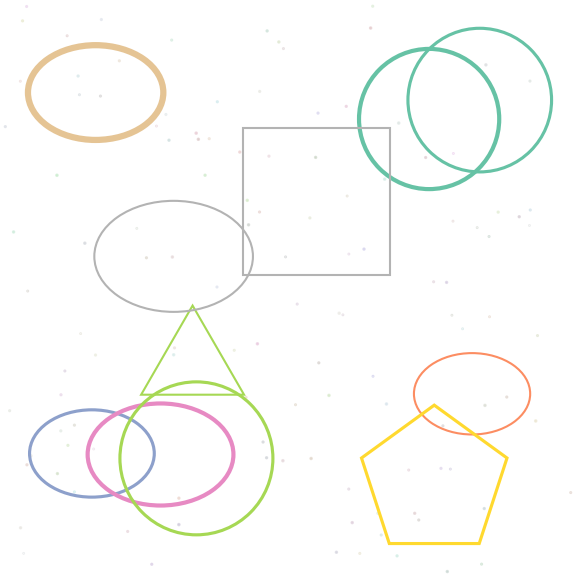[{"shape": "circle", "thickness": 2, "radius": 0.61, "center": [0.743, 0.793]}, {"shape": "circle", "thickness": 1.5, "radius": 0.62, "center": [0.831, 0.826]}, {"shape": "oval", "thickness": 1, "radius": 0.5, "center": [0.817, 0.317]}, {"shape": "oval", "thickness": 1.5, "radius": 0.54, "center": [0.159, 0.214]}, {"shape": "oval", "thickness": 2, "radius": 0.63, "center": [0.278, 0.212]}, {"shape": "triangle", "thickness": 1, "radius": 0.51, "center": [0.333, 0.367]}, {"shape": "circle", "thickness": 1.5, "radius": 0.66, "center": [0.34, 0.205]}, {"shape": "pentagon", "thickness": 1.5, "radius": 0.66, "center": [0.752, 0.165]}, {"shape": "oval", "thickness": 3, "radius": 0.59, "center": [0.166, 0.839]}, {"shape": "oval", "thickness": 1, "radius": 0.69, "center": [0.301, 0.555]}, {"shape": "square", "thickness": 1, "radius": 0.64, "center": [0.548, 0.649]}]